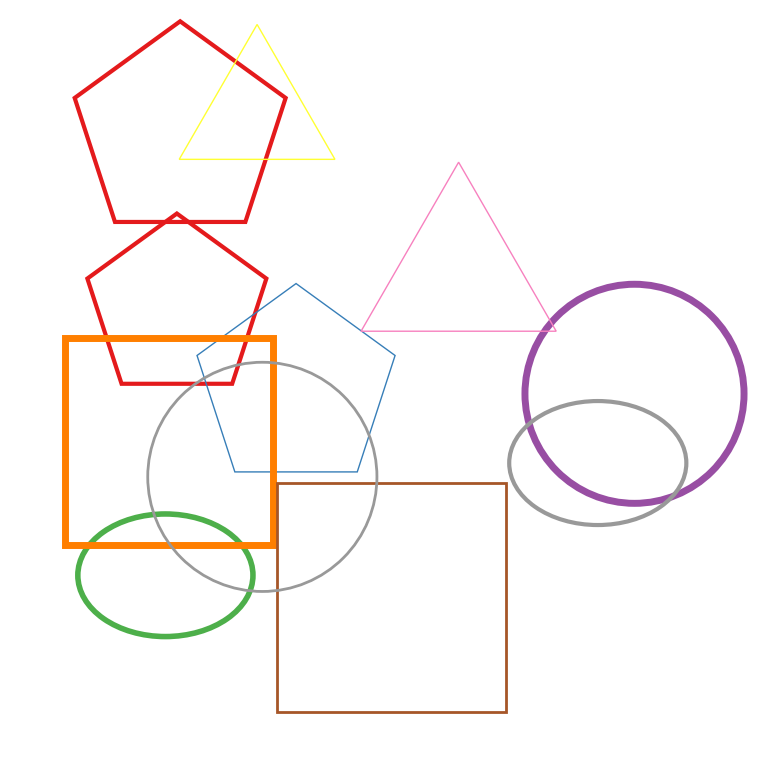[{"shape": "pentagon", "thickness": 1.5, "radius": 0.61, "center": [0.23, 0.6]}, {"shape": "pentagon", "thickness": 1.5, "radius": 0.72, "center": [0.234, 0.828]}, {"shape": "pentagon", "thickness": 0.5, "radius": 0.68, "center": [0.384, 0.497]}, {"shape": "oval", "thickness": 2, "radius": 0.57, "center": [0.215, 0.253]}, {"shape": "circle", "thickness": 2.5, "radius": 0.71, "center": [0.824, 0.489]}, {"shape": "square", "thickness": 2.5, "radius": 0.67, "center": [0.22, 0.426]}, {"shape": "triangle", "thickness": 0.5, "radius": 0.58, "center": [0.334, 0.851]}, {"shape": "square", "thickness": 1, "radius": 0.74, "center": [0.509, 0.224]}, {"shape": "triangle", "thickness": 0.5, "radius": 0.73, "center": [0.596, 0.643]}, {"shape": "circle", "thickness": 1, "radius": 0.74, "center": [0.341, 0.381]}, {"shape": "oval", "thickness": 1.5, "radius": 0.58, "center": [0.776, 0.399]}]